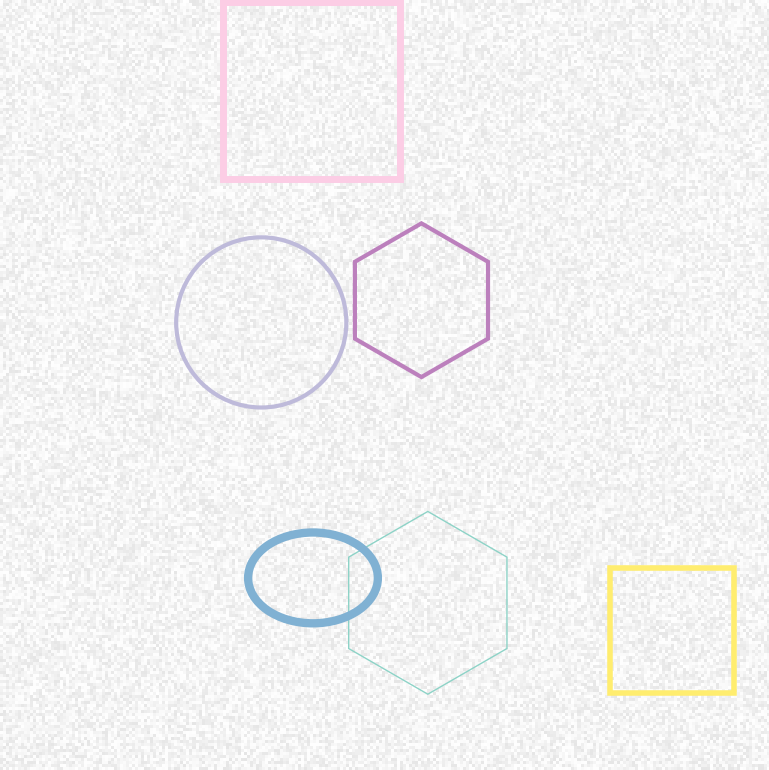[{"shape": "hexagon", "thickness": 0.5, "radius": 0.59, "center": [0.556, 0.217]}, {"shape": "circle", "thickness": 1.5, "radius": 0.55, "center": [0.339, 0.581]}, {"shape": "oval", "thickness": 3, "radius": 0.42, "center": [0.406, 0.249]}, {"shape": "square", "thickness": 2.5, "radius": 0.58, "center": [0.405, 0.882]}, {"shape": "hexagon", "thickness": 1.5, "radius": 0.5, "center": [0.547, 0.61]}, {"shape": "square", "thickness": 2, "radius": 0.4, "center": [0.873, 0.181]}]